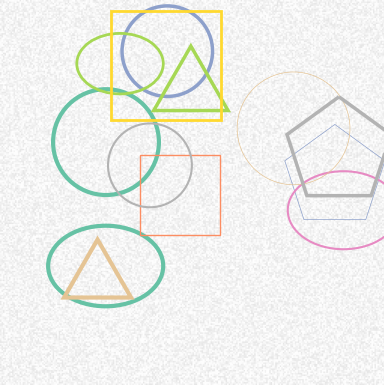[{"shape": "circle", "thickness": 3, "radius": 0.69, "center": [0.275, 0.631]}, {"shape": "oval", "thickness": 3, "radius": 0.75, "center": [0.274, 0.309]}, {"shape": "square", "thickness": 1, "radius": 0.52, "center": [0.467, 0.493]}, {"shape": "circle", "thickness": 2.5, "radius": 0.59, "center": [0.435, 0.867]}, {"shape": "pentagon", "thickness": 0.5, "radius": 0.68, "center": [0.87, 0.54]}, {"shape": "oval", "thickness": 1.5, "radius": 0.72, "center": [0.892, 0.454]}, {"shape": "oval", "thickness": 2, "radius": 0.56, "center": [0.312, 0.835]}, {"shape": "triangle", "thickness": 2.5, "radius": 0.56, "center": [0.496, 0.769]}, {"shape": "square", "thickness": 2, "radius": 0.71, "center": [0.432, 0.83]}, {"shape": "triangle", "thickness": 3, "radius": 0.5, "center": [0.253, 0.277]}, {"shape": "circle", "thickness": 0.5, "radius": 0.73, "center": [0.762, 0.667]}, {"shape": "pentagon", "thickness": 2.5, "radius": 0.71, "center": [0.88, 0.607]}, {"shape": "circle", "thickness": 1.5, "radius": 0.54, "center": [0.39, 0.571]}]